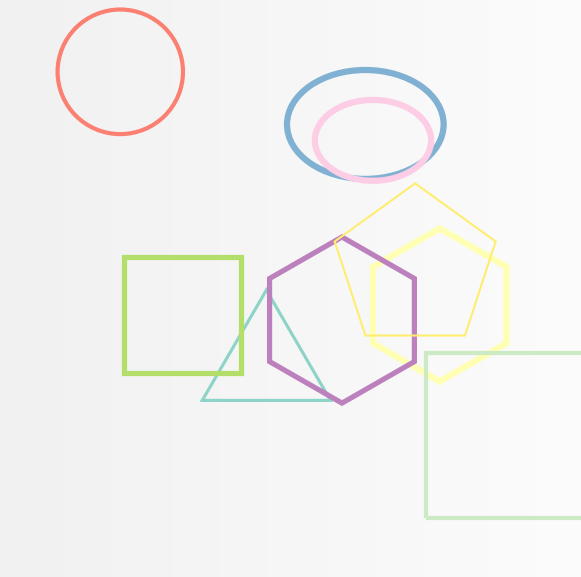[{"shape": "triangle", "thickness": 1.5, "radius": 0.64, "center": [0.458, 0.369]}, {"shape": "hexagon", "thickness": 3, "radius": 0.66, "center": [0.756, 0.471]}, {"shape": "circle", "thickness": 2, "radius": 0.54, "center": [0.207, 0.875]}, {"shape": "oval", "thickness": 3, "radius": 0.67, "center": [0.628, 0.784]}, {"shape": "square", "thickness": 2.5, "radius": 0.5, "center": [0.314, 0.454]}, {"shape": "oval", "thickness": 3, "radius": 0.5, "center": [0.642, 0.756]}, {"shape": "hexagon", "thickness": 2.5, "radius": 0.72, "center": [0.588, 0.445]}, {"shape": "square", "thickness": 2, "radius": 0.71, "center": [0.875, 0.245]}, {"shape": "pentagon", "thickness": 1, "radius": 0.73, "center": [0.714, 0.536]}]